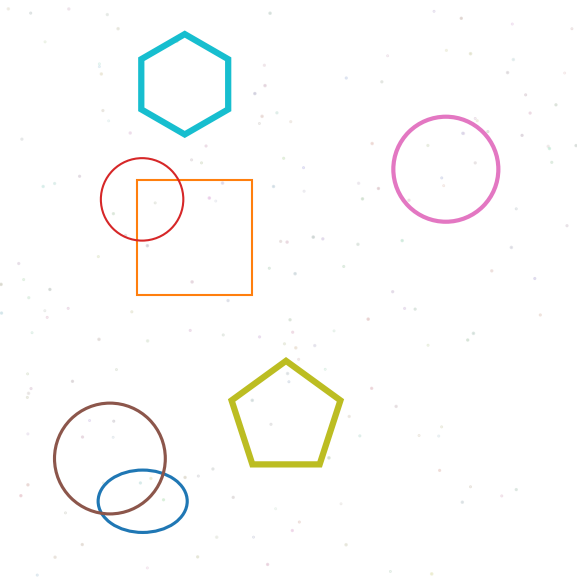[{"shape": "oval", "thickness": 1.5, "radius": 0.39, "center": [0.247, 0.131]}, {"shape": "square", "thickness": 1, "radius": 0.5, "center": [0.336, 0.588]}, {"shape": "circle", "thickness": 1, "radius": 0.36, "center": [0.246, 0.654]}, {"shape": "circle", "thickness": 1.5, "radius": 0.48, "center": [0.19, 0.205]}, {"shape": "circle", "thickness": 2, "radius": 0.45, "center": [0.772, 0.706]}, {"shape": "pentagon", "thickness": 3, "radius": 0.5, "center": [0.495, 0.275]}, {"shape": "hexagon", "thickness": 3, "radius": 0.43, "center": [0.32, 0.853]}]